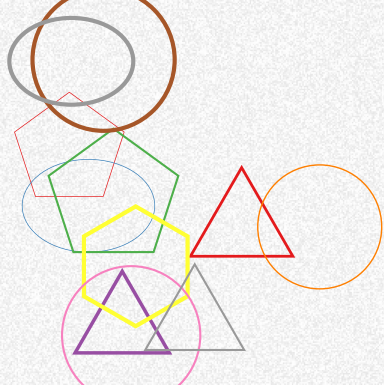[{"shape": "triangle", "thickness": 2, "radius": 0.77, "center": [0.628, 0.411]}, {"shape": "pentagon", "thickness": 0.5, "radius": 0.75, "center": [0.18, 0.611]}, {"shape": "oval", "thickness": 0.5, "radius": 0.86, "center": [0.23, 0.465]}, {"shape": "pentagon", "thickness": 1.5, "radius": 0.89, "center": [0.295, 0.489]}, {"shape": "triangle", "thickness": 2.5, "radius": 0.71, "center": [0.317, 0.154]}, {"shape": "circle", "thickness": 1, "radius": 0.8, "center": [0.83, 0.411]}, {"shape": "hexagon", "thickness": 3, "radius": 0.78, "center": [0.353, 0.308]}, {"shape": "circle", "thickness": 3, "radius": 0.92, "center": [0.269, 0.845]}, {"shape": "circle", "thickness": 1.5, "radius": 0.9, "center": [0.341, 0.129]}, {"shape": "oval", "thickness": 3, "radius": 0.8, "center": [0.185, 0.841]}, {"shape": "triangle", "thickness": 1.5, "radius": 0.74, "center": [0.506, 0.165]}]